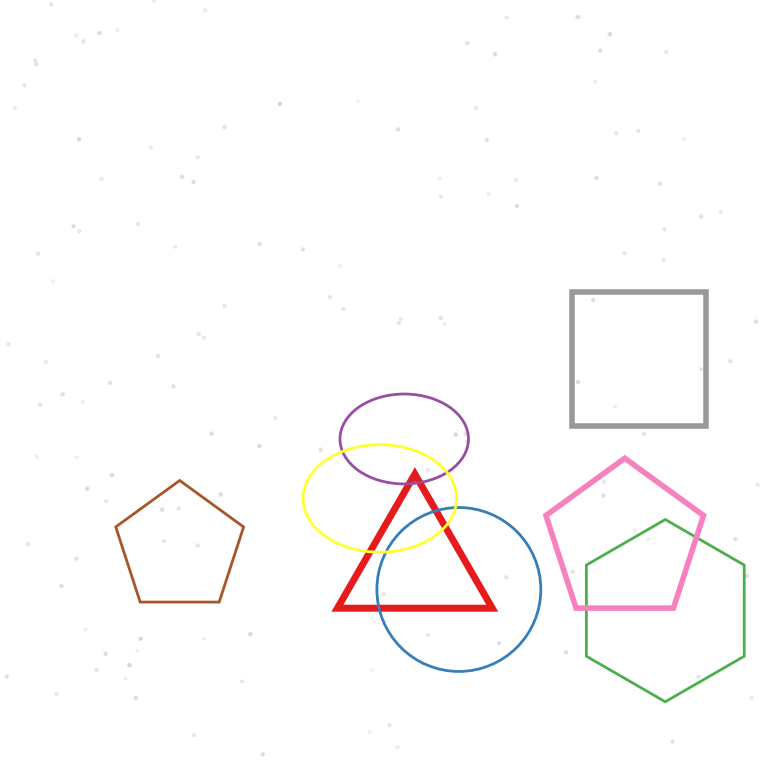[{"shape": "triangle", "thickness": 2.5, "radius": 0.58, "center": [0.539, 0.268]}, {"shape": "circle", "thickness": 1, "radius": 0.53, "center": [0.596, 0.234]}, {"shape": "hexagon", "thickness": 1, "radius": 0.59, "center": [0.864, 0.207]}, {"shape": "oval", "thickness": 1, "radius": 0.42, "center": [0.525, 0.43]}, {"shape": "oval", "thickness": 1, "radius": 0.5, "center": [0.493, 0.353]}, {"shape": "pentagon", "thickness": 1, "radius": 0.44, "center": [0.233, 0.289]}, {"shape": "pentagon", "thickness": 2, "radius": 0.54, "center": [0.811, 0.297]}, {"shape": "square", "thickness": 2, "radius": 0.44, "center": [0.83, 0.534]}]